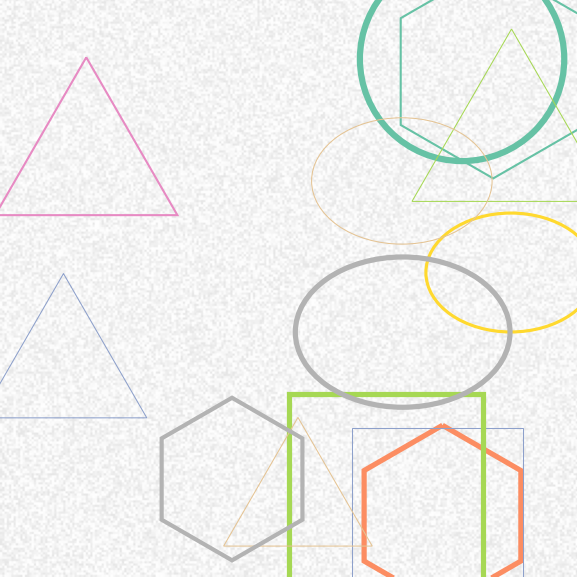[{"shape": "circle", "thickness": 3, "radius": 0.88, "center": [0.8, 0.897]}, {"shape": "hexagon", "thickness": 1, "radius": 0.92, "center": [0.854, 0.875]}, {"shape": "hexagon", "thickness": 2.5, "radius": 0.78, "center": [0.766, 0.106]}, {"shape": "square", "thickness": 0.5, "radius": 0.74, "center": [0.757, 0.11]}, {"shape": "triangle", "thickness": 0.5, "radius": 0.83, "center": [0.11, 0.359]}, {"shape": "triangle", "thickness": 1, "radius": 0.91, "center": [0.149, 0.718]}, {"shape": "square", "thickness": 2.5, "radius": 0.84, "center": [0.668, 0.149]}, {"shape": "triangle", "thickness": 0.5, "radius": 1.0, "center": [0.886, 0.75]}, {"shape": "oval", "thickness": 1.5, "radius": 0.74, "center": [0.885, 0.527]}, {"shape": "oval", "thickness": 0.5, "radius": 0.78, "center": [0.696, 0.686]}, {"shape": "triangle", "thickness": 0.5, "radius": 0.74, "center": [0.516, 0.128]}, {"shape": "hexagon", "thickness": 2, "radius": 0.7, "center": [0.402, 0.17]}, {"shape": "oval", "thickness": 2.5, "radius": 0.93, "center": [0.697, 0.424]}]